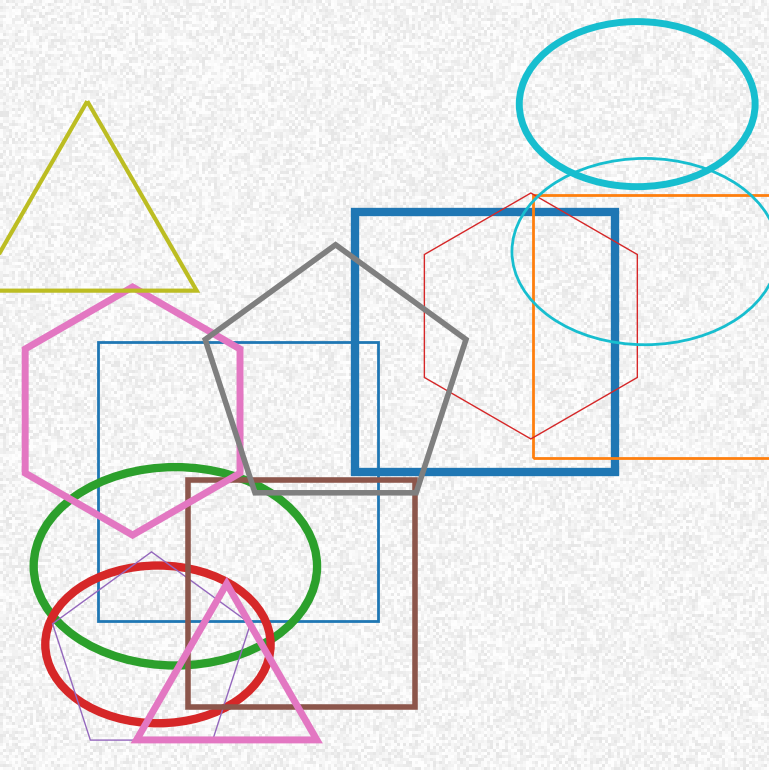[{"shape": "square", "thickness": 3, "radius": 0.84, "center": [0.63, 0.556]}, {"shape": "square", "thickness": 1, "radius": 0.91, "center": [0.309, 0.375]}, {"shape": "square", "thickness": 1, "radius": 0.85, "center": [0.863, 0.576]}, {"shape": "oval", "thickness": 3, "radius": 0.92, "center": [0.228, 0.265]}, {"shape": "oval", "thickness": 3, "radius": 0.73, "center": [0.205, 0.163]}, {"shape": "hexagon", "thickness": 0.5, "radius": 0.8, "center": [0.689, 0.59]}, {"shape": "pentagon", "thickness": 0.5, "radius": 0.68, "center": [0.197, 0.148]}, {"shape": "square", "thickness": 2, "radius": 0.74, "center": [0.391, 0.229]}, {"shape": "hexagon", "thickness": 2.5, "radius": 0.81, "center": [0.172, 0.466]}, {"shape": "triangle", "thickness": 2.5, "radius": 0.68, "center": [0.294, 0.107]}, {"shape": "pentagon", "thickness": 2, "radius": 0.89, "center": [0.436, 0.504]}, {"shape": "triangle", "thickness": 1.5, "radius": 0.82, "center": [0.113, 0.705]}, {"shape": "oval", "thickness": 1, "radius": 0.86, "center": [0.838, 0.673]}, {"shape": "oval", "thickness": 2.5, "radius": 0.77, "center": [0.828, 0.865]}]